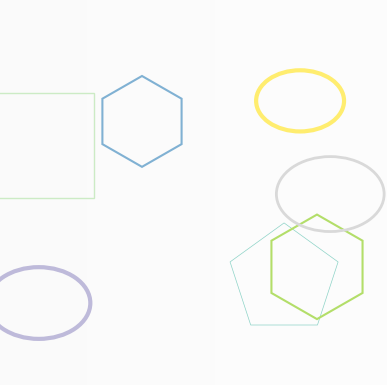[{"shape": "pentagon", "thickness": 0.5, "radius": 0.73, "center": [0.733, 0.274]}, {"shape": "oval", "thickness": 3, "radius": 0.67, "center": [0.1, 0.213]}, {"shape": "hexagon", "thickness": 1.5, "radius": 0.59, "center": [0.366, 0.685]}, {"shape": "hexagon", "thickness": 1.5, "radius": 0.68, "center": [0.818, 0.307]}, {"shape": "oval", "thickness": 2, "radius": 0.7, "center": [0.852, 0.496]}, {"shape": "square", "thickness": 1, "radius": 0.68, "center": [0.105, 0.623]}, {"shape": "oval", "thickness": 3, "radius": 0.57, "center": [0.774, 0.738]}]